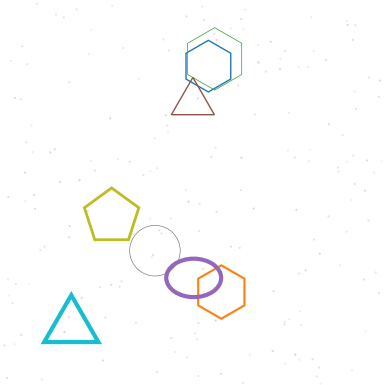[{"shape": "hexagon", "thickness": 1, "radius": 0.34, "center": [0.541, 0.828]}, {"shape": "hexagon", "thickness": 1.5, "radius": 0.35, "center": [0.575, 0.241]}, {"shape": "hexagon", "thickness": 0.5, "radius": 0.41, "center": [0.558, 0.847]}, {"shape": "oval", "thickness": 3, "radius": 0.36, "center": [0.503, 0.278]}, {"shape": "triangle", "thickness": 1, "radius": 0.32, "center": [0.501, 0.734]}, {"shape": "circle", "thickness": 0.5, "radius": 0.33, "center": [0.402, 0.349]}, {"shape": "pentagon", "thickness": 2, "radius": 0.37, "center": [0.29, 0.437]}, {"shape": "triangle", "thickness": 3, "radius": 0.41, "center": [0.185, 0.152]}]